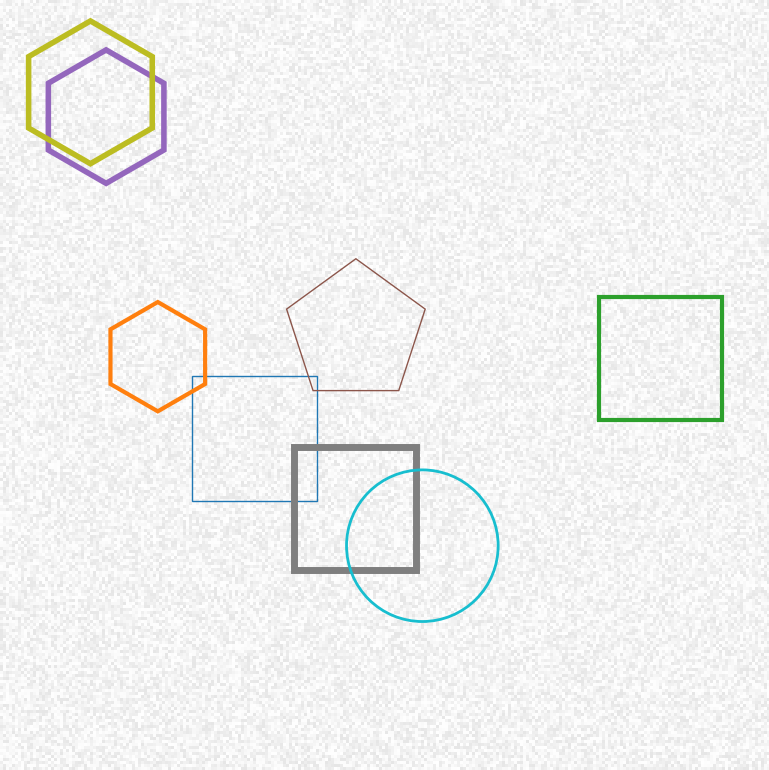[{"shape": "square", "thickness": 0.5, "radius": 0.41, "center": [0.331, 0.431]}, {"shape": "hexagon", "thickness": 1.5, "radius": 0.35, "center": [0.205, 0.537]}, {"shape": "square", "thickness": 1.5, "radius": 0.4, "center": [0.857, 0.534]}, {"shape": "hexagon", "thickness": 2, "radius": 0.43, "center": [0.138, 0.849]}, {"shape": "pentagon", "thickness": 0.5, "radius": 0.47, "center": [0.462, 0.569]}, {"shape": "square", "thickness": 2.5, "radius": 0.4, "center": [0.461, 0.339]}, {"shape": "hexagon", "thickness": 2, "radius": 0.46, "center": [0.117, 0.88]}, {"shape": "circle", "thickness": 1, "radius": 0.49, "center": [0.548, 0.291]}]